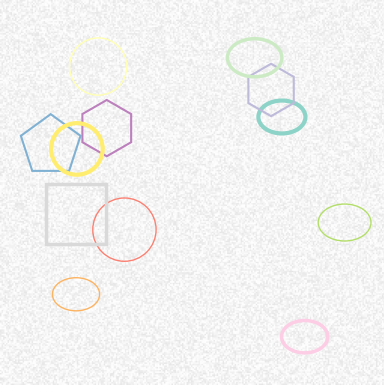[{"shape": "oval", "thickness": 3, "radius": 0.31, "center": [0.732, 0.696]}, {"shape": "circle", "thickness": 1, "radius": 0.37, "center": [0.255, 0.827]}, {"shape": "hexagon", "thickness": 1.5, "radius": 0.34, "center": [0.704, 0.766]}, {"shape": "circle", "thickness": 1, "radius": 0.41, "center": [0.323, 0.404]}, {"shape": "pentagon", "thickness": 1.5, "radius": 0.41, "center": [0.132, 0.622]}, {"shape": "oval", "thickness": 1, "radius": 0.31, "center": [0.197, 0.236]}, {"shape": "oval", "thickness": 1, "radius": 0.34, "center": [0.895, 0.422]}, {"shape": "oval", "thickness": 2.5, "radius": 0.3, "center": [0.791, 0.125]}, {"shape": "square", "thickness": 2.5, "radius": 0.39, "center": [0.197, 0.444]}, {"shape": "hexagon", "thickness": 1.5, "radius": 0.37, "center": [0.277, 0.667]}, {"shape": "oval", "thickness": 2.5, "radius": 0.35, "center": [0.661, 0.85]}, {"shape": "circle", "thickness": 3, "radius": 0.33, "center": [0.2, 0.613]}]